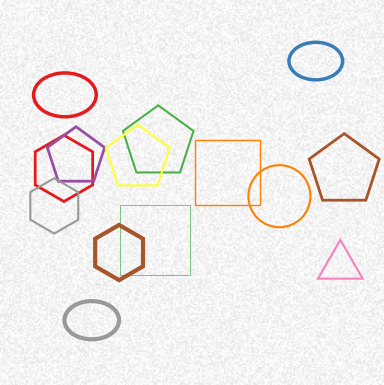[{"shape": "oval", "thickness": 2.5, "radius": 0.41, "center": [0.169, 0.754]}, {"shape": "hexagon", "thickness": 2, "radius": 0.43, "center": [0.166, 0.563]}, {"shape": "oval", "thickness": 2.5, "radius": 0.35, "center": [0.82, 0.841]}, {"shape": "square", "thickness": 0.5, "radius": 0.46, "center": [0.402, 0.376]}, {"shape": "pentagon", "thickness": 1.5, "radius": 0.48, "center": [0.411, 0.63]}, {"shape": "pentagon", "thickness": 2, "radius": 0.39, "center": [0.197, 0.593]}, {"shape": "square", "thickness": 1, "radius": 0.42, "center": [0.591, 0.553]}, {"shape": "circle", "thickness": 1.5, "radius": 0.4, "center": [0.726, 0.49]}, {"shape": "pentagon", "thickness": 1.5, "radius": 0.44, "center": [0.358, 0.589]}, {"shape": "pentagon", "thickness": 2, "radius": 0.48, "center": [0.894, 0.557]}, {"shape": "hexagon", "thickness": 3, "radius": 0.36, "center": [0.309, 0.344]}, {"shape": "triangle", "thickness": 1.5, "radius": 0.34, "center": [0.884, 0.31]}, {"shape": "hexagon", "thickness": 1.5, "radius": 0.36, "center": [0.141, 0.465]}, {"shape": "oval", "thickness": 3, "radius": 0.35, "center": [0.238, 0.168]}]